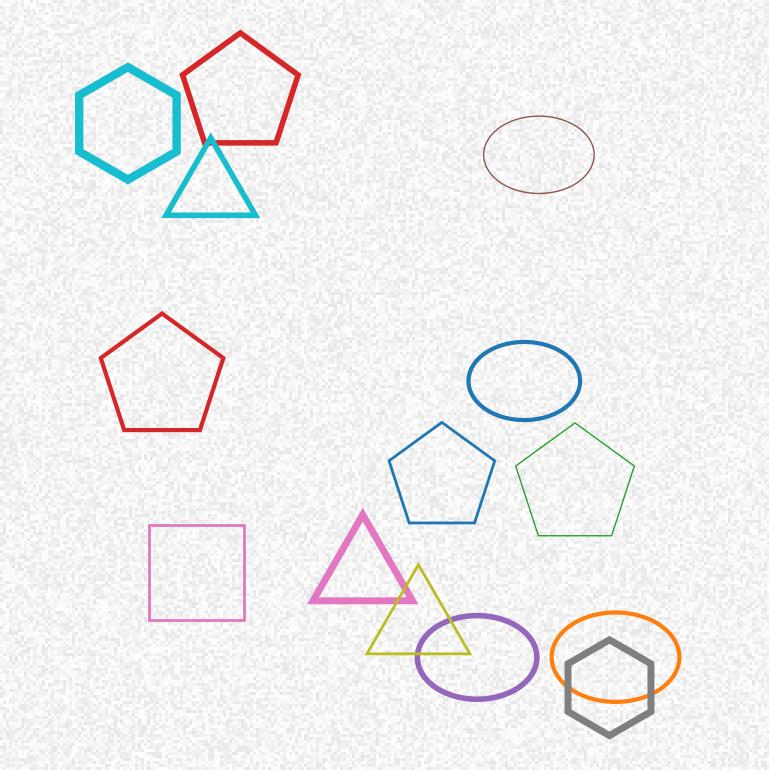[{"shape": "oval", "thickness": 1.5, "radius": 0.36, "center": [0.681, 0.505]}, {"shape": "pentagon", "thickness": 1, "radius": 0.36, "center": [0.574, 0.379]}, {"shape": "oval", "thickness": 1.5, "radius": 0.41, "center": [0.799, 0.147]}, {"shape": "pentagon", "thickness": 0.5, "radius": 0.4, "center": [0.747, 0.37]}, {"shape": "pentagon", "thickness": 1.5, "radius": 0.42, "center": [0.21, 0.509]}, {"shape": "pentagon", "thickness": 2, "radius": 0.39, "center": [0.312, 0.878]}, {"shape": "oval", "thickness": 2, "radius": 0.39, "center": [0.62, 0.146]}, {"shape": "oval", "thickness": 0.5, "radius": 0.36, "center": [0.7, 0.799]}, {"shape": "square", "thickness": 1, "radius": 0.31, "center": [0.255, 0.257]}, {"shape": "triangle", "thickness": 2.5, "radius": 0.37, "center": [0.471, 0.257]}, {"shape": "hexagon", "thickness": 2.5, "radius": 0.31, "center": [0.792, 0.107]}, {"shape": "triangle", "thickness": 1, "radius": 0.39, "center": [0.543, 0.189]}, {"shape": "triangle", "thickness": 2, "radius": 0.34, "center": [0.274, 0.754]}, {"shape": "hexagon", "thickness": 3, "radius": 0.37, "center": [0.166, 0.84]}]